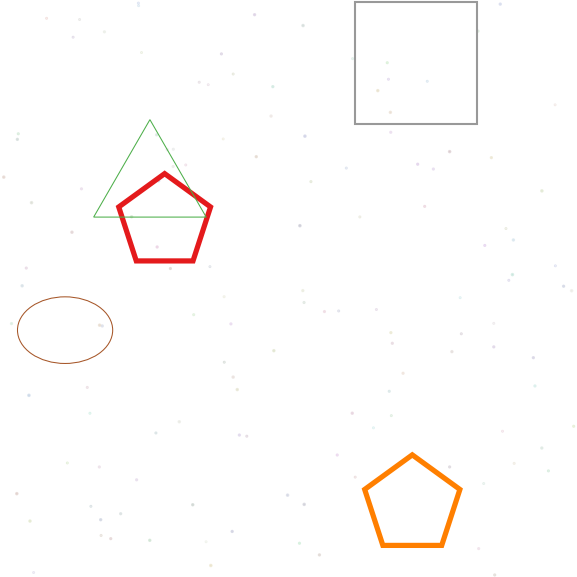[{"shape": "pentagon", "thickness": 2.5, "radius": 0.42, "center": [0.285, 0.615]}, {"shape": "triangle", "thickness": 0.5, "radius": 0.56, "center": [0.26, 0.679]}, {"shape": "pentagon", "thickness": 2.5, "radius": 0.43, "center": [0.714, 0.125]}, {"shape": "oval", "thickness": 0.5, "radius": 0.41, "center": [0.113, 0.427]}, {"shape": "square", "thickness": 1, "radius": 0.53, "center": [0.721, 0.891]}]